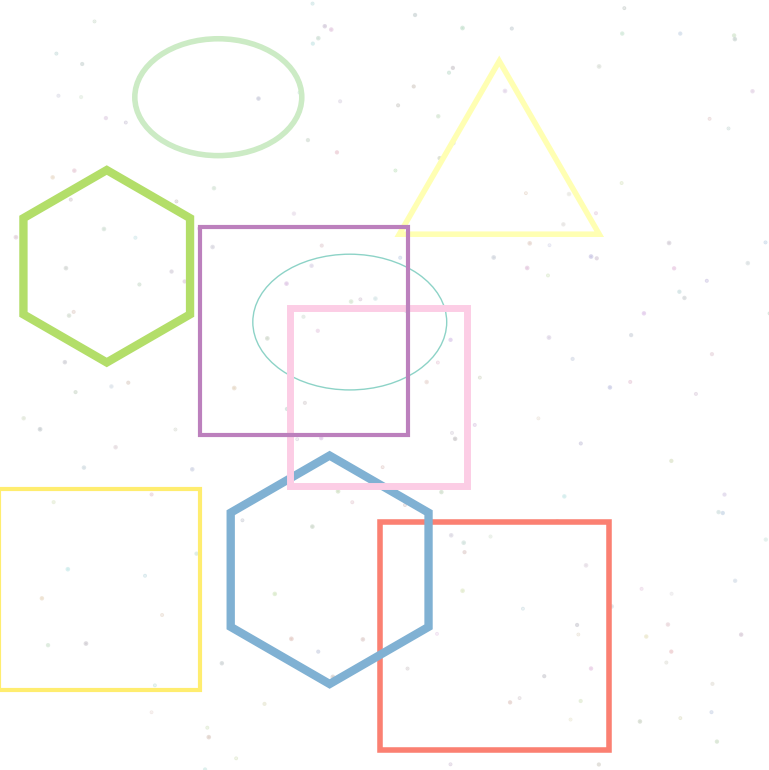[{"shape": "oval", "thickness": 0.5, "radius": 0.63, "center": [0.454, 0.582]}, {"shape": "triangle", "thickness": 2, "radius": 0.75, "center": [0.648, 0.771]}, {"shape": "square", "thickness": 2, "radius": 0.74, "center": [0.642, 0.174]}, {"shape": "hexagon", "thickness": 3, "radius": 0.74, "center": [0.428, 0.26]}, {"shape": "hexagon", "thickness": 3, "radius": 0.62, "center": [0.139, 0.654]}, {"shape": "square", "thickness": 2.5, "radius": 0.58, "center": [0.491, 0.484]}, {"shape": "square", "thickness": 1.5, "radius": 0.68, "center": [0.395, 0.57]}, {"shape": "oval", "thickness": 2, "radius": 0.54, "center": [0.283, 0.874]}, {"shape": "square", "thickness": 1.5, "radius": 0.65, "center": [0.129, 0.234]}]